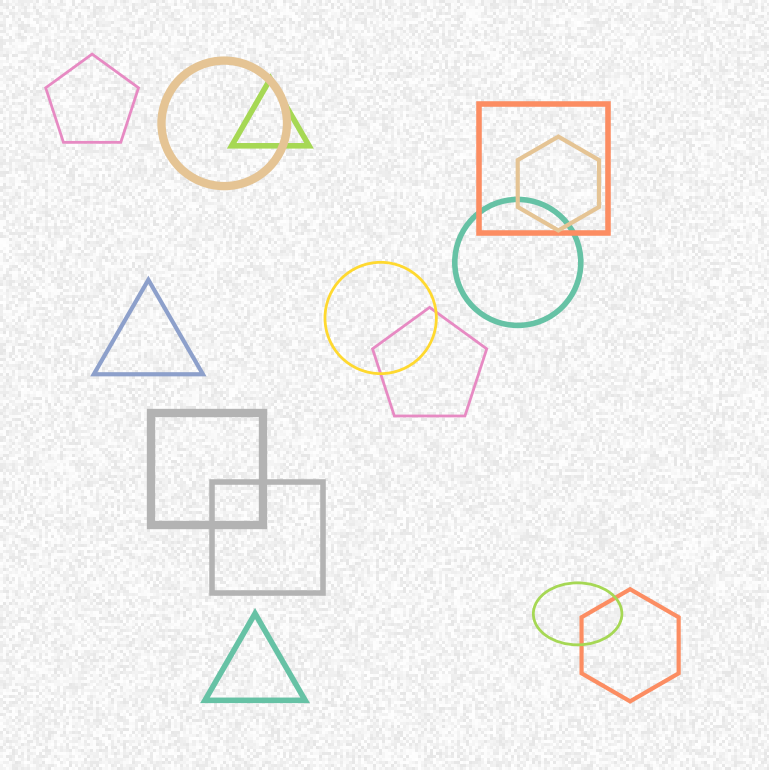[{"shape": "triangle", "thickness": 2, "radius": 0.38, "center": [0.331, 0.128]}, {"shape": "circle", "thickness": 2, "radius": 0.41, "center": [0.672, 0.659]}, {"shape": "hexagon", "thickness": 1.5, "radius": 0.36, "center": [0.818, 0.162]}, {"shape": "square", "thickness": 2, "radius": 0.42, "center": [0.706, 0.782]}, {"shape": "triangle", "thickness": 1.5, "radius": 0.41, "center": [0.193, 0.555]}, {"shape": "pentagon", "thickness": 1, "radius": 0.32, "center": [0.12, 0.866]}, {"shape": "pentagon", "thickness": 1, "radius": 0.39, "center": [0.558, 0.523]}, {"shape": "oval", "thickness": 1, "radius": 0.29, "center": [0.75, 0.203]}, {"shape": "triangle", "thickness": 2, "radius": 0.29, "center": [0.351, 0.84]}, {"shape": "circle", "thickness": 1, "radius": 0.36, "center": [0.494, 0.587]}, {"shape": "circle", "thickness": 3, "radius": 0.41, "center": [0.291, 0.84]}, {"shape": "hexagon", "thickness": 1.5, "radius": 0.3, "center": [0.725, 0.762]}, {"shape": "square", "thickness": 2, "radius": 0.36, "center": [0.348, 0.302]}, {"shape": "square", "thickness": 3, "radius": 0.36, "center": [0.269, 0.391]}]